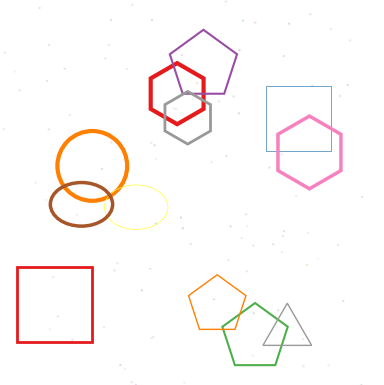[{"shape": "square", "thickness": 2, "radius": 0.49, "center": [0.141, 0.209]}, {"shape": "hexagon", "thickness": 3, "radius": 0.4, "center": [0.46, 0.757]}, {"shape": "square", "thickness": 0.5, "radius": 0.42, "center": [0.775, 0.692]}, {"shape": "pentagon", "thickness": 1.5, "radius": 0.45, "center": [0.663, 0.124]}, {"shape": "pentagon", "thickness": 1.5, "radius": 0.46, "center": [0.528, 0.831]}, {"shape": "pentagon", "thickness": 1, "radius": 0.39, "center": [0.564, 0.208]}, {"shape": "circle", "thickness": 3, "radius": 0.45, "center": [0.24, 0.569]}, {"shape": "oval", "thickness": 0.5, "radius": 0.41, "center": [0.354, 0.462]}, {"shape": "oval", "thickness": 2.5, "radius": 0.4, "center": [0.212, 0.469]}, {"shape": "hexagon", "thickness": 2.5, "radius": 0.47, "center": [0.804, 0.604]}, {"shape": "triangle", "thickness": 1, "radius": 0.36, "center": [0.746, 0.139]}, {"shape": "hexagon", "thickness": 2, "radius": 0.34, "center": [0.488, 0.694]}]